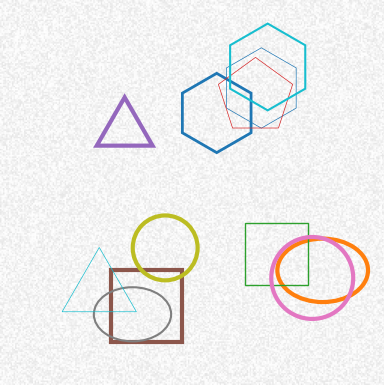[{"shape": "hexagon", "thickness": 0.5, "radius": 0.52, "center": [0.679, 0.771]}, {"shape": "hexagon", "thickness": 2, "radius": 0.52, "center": [0.563, 0.707]}, {"shape": "oval", "thickness": 3, "radius": 0.59, "center": [0.838, 0.298]}, {"shape": "square", "thickness": 1, "radius": 0.41, "center": [0.718, 0.34]}, {"shape": "pentagon", "thickness": 0.5, "radius": 0.51, "center": [0.664, 0.75]}, {"shape": "triangle", "thickness": 3, "radius": 0.42, "center": [0.324, 0.664]}, {"shape": "square", "thickness": 3, "radius": 0.46, "center": [0.38, 0.206]}, {"shape": "circle", "thickness": 3, "radius": 0.53, "center": [0.811, 0.278]}, {"shape": "oval", "thickness": 1.5, "radius": 0.5, "center": [0.344, 0.184]}, {"shape": "circle", "thickness": 3, "radius": 0.42, "center": [0.429, 0.356]}, {"shape": "triangle", "thickness": 0.5, "radius": 0.56, "center": [0.258, 0.246]}, {"shape": "hexagon", "thickness": 1.5, "radius": 0.56, "center": [0.695, 0.826]}]